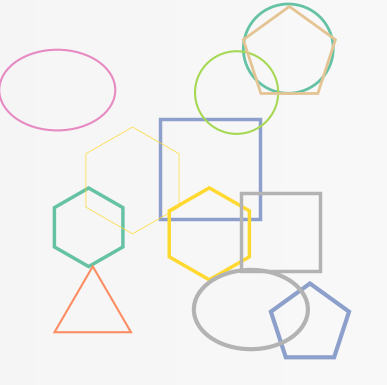[{"shape": "circle", "thickness": 2, "radius": 0.58, "center": [0.744, 0.874]}, {"shape": "hexagon", "thickness": 2.5, "radius": 0.51, "center": [0.229, 0.41]}, {"shape": "triangle", "thickness": 1.5, "radius": 0.57, "center": [0.239, 0.194]}, {"shape": "square", "thickness": 2.5, "radius": 0.65, "center": [0.542, 0.561]}, {"shape": "pentagon", "thickness": 3, "radius": 0.53, "center": [0.8, 0.158]}, {"shape": "oval", "thickness": 1.5, "radius": 0.75, "center": [0.148, 0.766]}, {"shape": "circle", "thickness": 1.5, "radius": 0.54, "center": [0.611, 0.76]}, {"shape": "hexagon", "thickness": 0.5, "radius": 0.69, "center": [0.342, 0.531]}, {"shape": "hexagon", "thickness": 2.5, "radius": 0.6, "center": [0.54, 0.393]}, {"shape": "pentagon", "thickness": 2, "radius": 0.62, "center": [0.747, 0.858]}, {"shape": "square", "thickness": 2.5, "radius": 0.51, "center": [0.724, 0.398]}, {"shape": "oval", "thickness": 3, "radius": 0.74, "center": [0.647, 0.196]}]